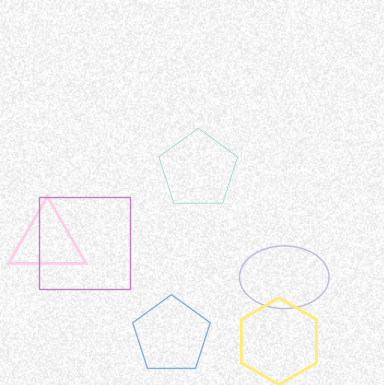[{"shape": "pentagon", "thickness": 0.5, "radius": 0.54, "center": [0.515, 0.559]}, {"shape": "oval", "thickness": 1, "radius": 0.58, "center": [0.738, 0.28]}, {"shape": "pentagon", "thickness": 1, "radius": 0.53, "center": [0.445, 0.129]}, {"shape": "triangle", "thickness": 2, "radius": 0.58, "center": [0.123, 0.374]}, {"shape": "square", "thickness": 1, "radius": 0.59, "center": [0.22, 0.369]}, {"shape": "hexagon", "thickness": 2, "radius": 0.56, "center": [0.724, 0.114]}]